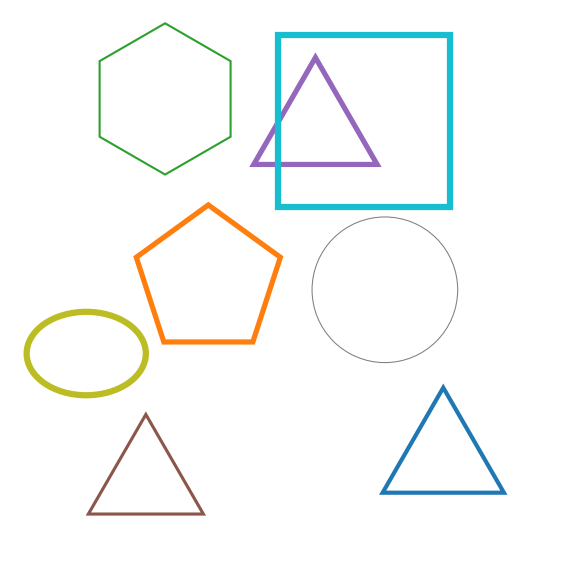[{"shape": "triangle", "thickness": 2, "radius": 0.61, "center": [0.768, 0.207]}, {"shape": "pentagon", "thickness": 2.5, "radius": 0.66, "center": [0.361, 0.513]}, {"shape": "hexagon", "thickness": 1, "radius": 0.65, "center": [0.286, 0.828]}, {"shape": "triangle", "thickness": 2.5, "radius": 0.62, "center": [0.546, 0.776]}, {"shape": "triangle", "thickness": 1.5, "radius": 0.57, "center": [0.253, 0.166]}, {"shape": "circle", "thickness": 0.5, "radius": 0.63, "center": [0.666, 0.497]}, {"shape": "oval", "thickness": 3, "radius": 0.52, "center": [0.149, 0.387]}, {"shape": "square", "thickness": 3, "radius": 0.75, "center": [0.63, 0.79]}]